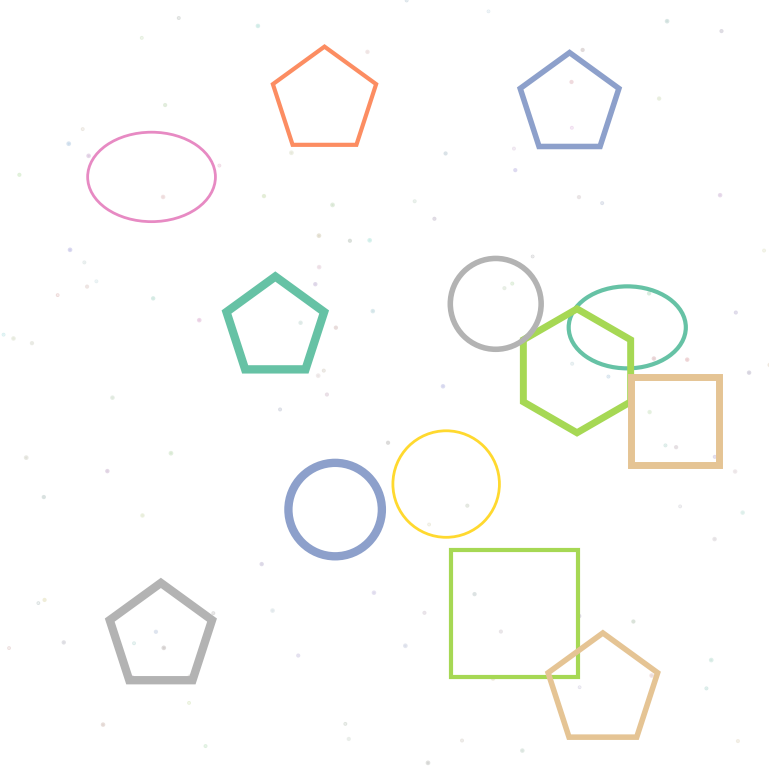[{"shape": "pentagon", "thickness": 3, "radius": 0.33, "center": [0.358, 0.574]}, {"shape": "oval", "thickness": 1.5, "radius": 0.38, "center": [0.815, 0.575]}, {"shape": "pentagon", "thickness": 1.5, "radius": 0.35, "center": [0.421, 0.869]}, {"shape": "pentagon", "thickness": 2, "radius": 0.34, "center": [0.74, 0.864]}, {"shape": "circle", "thickness": 3, "radius": 0.3, "center": [0.435, 0.338]}, {"shape": "oval", "thickness": 1, "radius": 0.41, "center": [0.197, 0.77]}, {"shape": "hexagon", "thickness": 2.5, "radius": 0.4, "center": [0.749, 0.518]}, {"shape": "square", "thickness": 1.5, "radius": 0.41, "center": [0.668, 0.203]}, {"shape": "circle", "thickness": 1, "radius": 0.35, "center": [0.579, 0.371]}, {"shape": "square", "thickness": 2.5, "radius": 0.29, "center": [0.877, 0.454]}, {"shape": "pentagon", "thickness": 2, "radius": 0.37, "center": [0.783, 0.103]}, {"shape": "circle", "thickness": 2, "radius": 0.29, "center": [0.644, 0.605]}, {"shape": "pentagon", "thickness": 3, "radius": 0.35, "center": [0.209, 0.173]}]